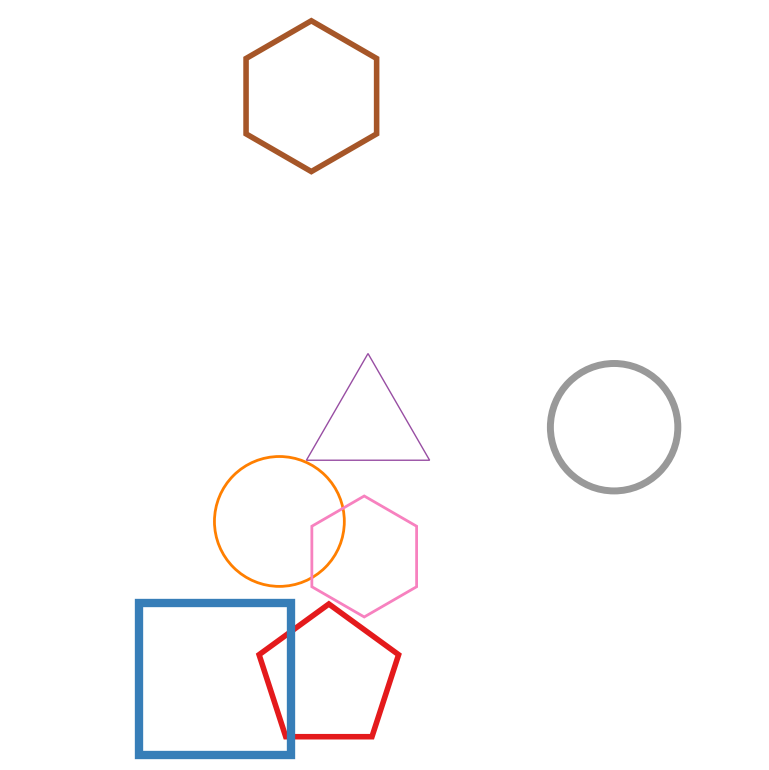[{"shape": "pentagon", "thickness": 2, "radius": 0.48, "center": [0.427, 0.12]}, {"shape": "square", "thickness": 3, "radius": 0.49, "center": [0.28, 0.119]}, {"shape": "triangle", "thickness": 0.5, "radius": 0.46, "center": [0.478, 0.448]}, {"shape": "circle", "thickness": 1, "radius": 0.42, "center": [0.363, 0.323]}, {"shape": "hexagon", "thickness": 2, "radius": 0.49, "center": [0.404, 0.875]}, {"shape": "hexagon", "thickness": 1, "radius": 0.39, "center": [0.473, 0.277]}, {"shape": "circle", "thickness": 2.5, "radius": 0.41, "center": [0.798, 0.445]}]